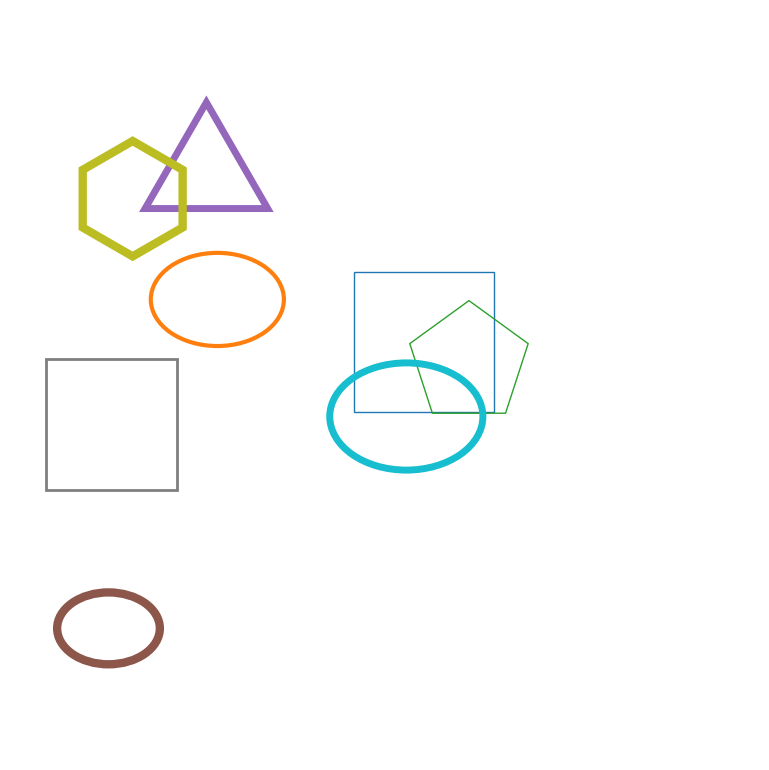[{"shape": "square", "thickness": 0.5, "radius": 0.46, "center": [0.55, 0.556]}, {"shape": "oval", "thickness": 1.5, "radius": 0.43, "center": [0.282, 0.611]}, {"shape": "pentagon", "thickness": 0.5, "radius": 0.4, "center": [0.609, 0.529]}, {"shape": "triangle", "thickness": 2.5, "radius": 0.46, "center": [0.268, 0.775]}, {"shape": "oval", "thickness": 3, "radius": 0.33, "center": [0.141, 0.184]}, {"shape": "square", "thickness": 1, "radius": 0.42, "center": [0.145, 0.448]}, {"shape": "hexagon", "thickness": 3, "radius": 0.37, "center": [0.172, 0.742]}, {"shape": "oval", "thickness": 2.5, "radius": 0.5, "center": [0.528, 0.459]}]